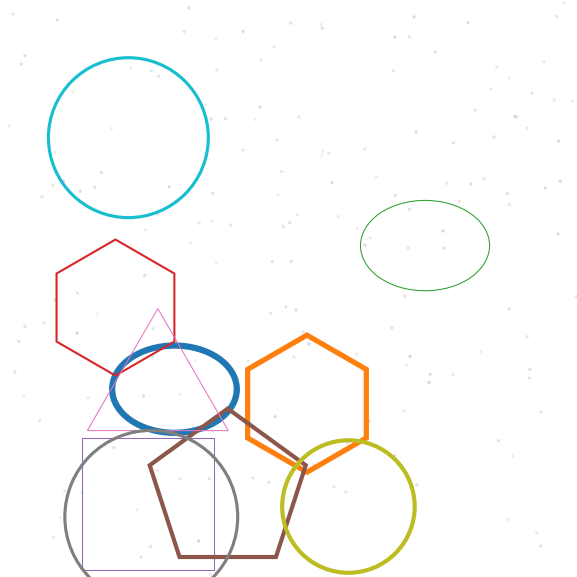[{"shape": "oval", "thickness": 3, "radius": 0.54, "center": [0.302, 0.325]}, {"shape": "hexagon", "thickness": 2.5, "radius": 0.59, "center": [0.532, 0.3]}, {"shape": "oval", "thickness": 0.5, "radius": 0.56, "center": [0.736, 0.574]}, {"shape": "hexagon", "thickness": 1, "radius": 0.59, "center": [0.2, 0.467]}, {"shape": "square", "thickness": 0.5, "radius": 0.57, "center": [0.256, 0.126]}, {"shape": "pentagon", "thickness": 2, "radius": 0.71, "center": [0.394, 0.15]}, {"shape": "triangle", "thickness": 0.5, "radius": 0.7, "center": [0.273, 0.324]}, {"shape": "circle", "thickness": 1.5, "radius": 0.75, "center": [0.262, 0.104]}, {"shape": "circle", "thickness": 2, "radius": 0.57, "center": [0.603, 0.122]}, {"shape": "circle", "thickness": 1.5, "radius": 0.69, "center": [0.222, 0.761]}]